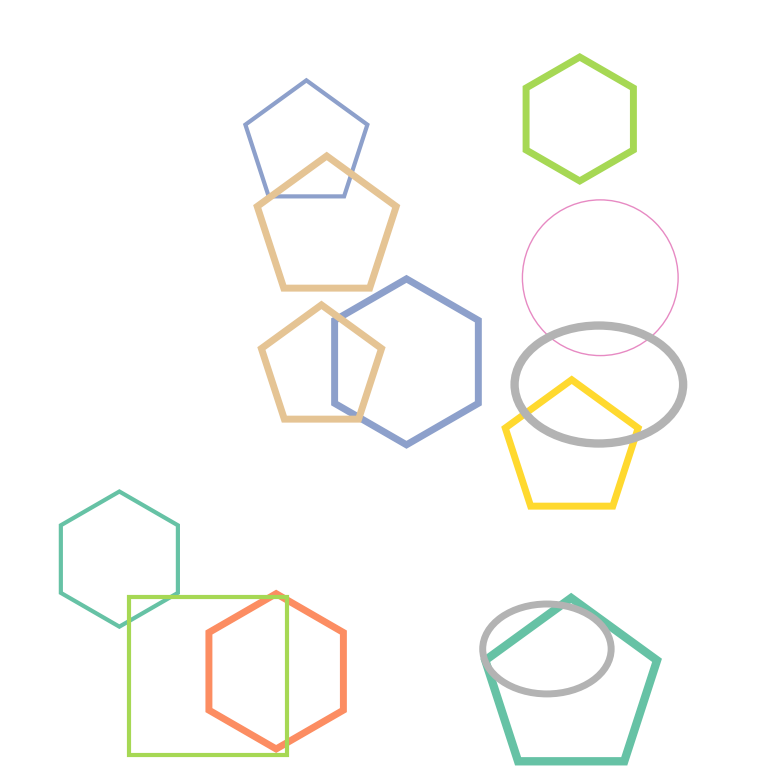[{"shape": "pentagon", "thickness": 3, "radius": 0.59, "center": [0.742, 0.106]}, {"shape": "hexagon", "thickness": 1.5, "radius": 0.44, "center": [0.155, 0.274]}, {"shape": "hexagon", "thickness": 2.5, "radius": 0.5, "center": [0.359, 0.128]}, {"shape": "hexagon", "thickness": 2.5, "radius": 0.54, "center": [0.528, 0.53]}, {"shape": "pentagon", "thickness": 1.5, "radius": 0.42, "center": [0.398, 0.812]}, {"shape": "circle", "thickness": 0.5, "radius": 0.51, "center": [0.78, 0.639]}, {"shape": "hexagon", "thickness": 2.5, "radius": 0.4, "center": [0.753, 0.845]}, {"shape": "square", "thickness": 1.5, "radius": 0.51, "center": [0.27, 0.122]}, {"shape": "pentagon", "thickness": 2.5, "radius": 0.45, "center": [0.742, 0.416]}, {"shape": "pentagon", "thickness": 2.5, "radius": 0.41, "center": [0.417, 0.522]}, {"shape": "pentagon", "thickness": 2.5, "radius": 0.47, "center": [0.424, 0.703]}, {"shape": "oval", "thickness": 2.5, "radius": 0.42, "center": [0.71, 0.157]}, {"shape": "oval", "thickness": 3, "radius": 0.55, "center": [0.778, 0.501]}]